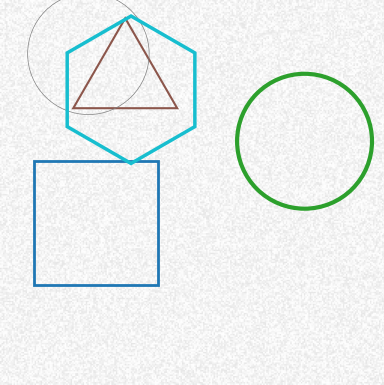[{"shape": "square", "thickness": 2, "radius": 0.8, "center": [0.249, 0.421]}, {"shape": "circle", "thickness": 3, "radius": 0.88, "center": [0.791, 0.633]}, {"shape": "triangle", "thickness": 1.5, "radius": 0.78, "center": [0.325, 0.797]}, {"shape": "circle", "thickness": 0.5, "radius": 0.79, "center": [0.23, 0.86]}, {"shape": "hexagon", "thickness": 2.5, "radius": 0.96, "center": [0.34, 0.767]}]